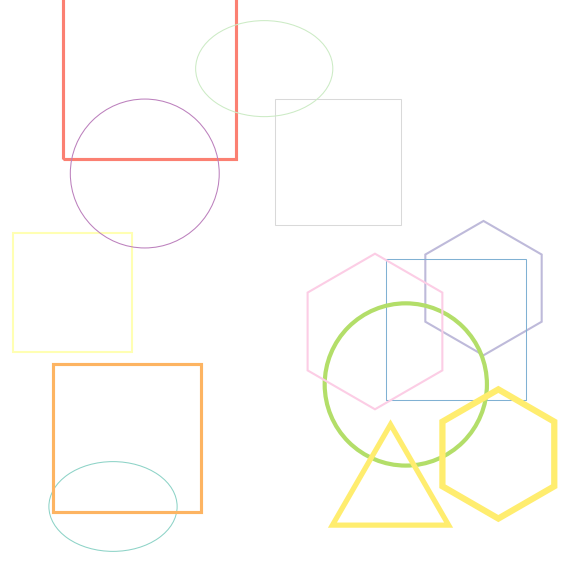[{"shape": "oval", "thickness": 0.5, "radius": 0.56, "center": [0.196, 0.122]}, {"shape": "square", "thickness": 1, "radius": 0.52, "center": [0.126, 0.493]}, {"shape": "hexagon", "thickness": 1, "radius": 0.58, "center": [0.837, 0.5]}, {"shape": "square", "thickness": 1.5, "radius": 0.75, "center": [0.258, 0.874]}, {"shape": "square", "thickness": 0.5, "radius": 0.61, "center": [0.789, 0.428]}, {"shape": "square", "thickness": 1.5, "radius": 0.64, "center": [0.22, 0.241]}, {"shape": "circle", "thickness": 2, "radius": 0.7, "center": [0.703, 0.333]}, {"shape": "hexagon", "thickness": 1, "radius": 0.67, "center": [0.649, 0.425]}, {"shape": "square", "thickness": 0.5, "radius": 0.55, "center": [0.585, 0.719]}, {"shape": "circle", "thickness": 0.5, "radius": 0.64, "center": [0.251, 0.699]}, {"shape": "oval", "thickness": 0.5, "radius": 0.59, "center": [0.458, 0.88]}, {"shape": "triangle", "thickness": 2.5, "radius": 0.58, "center": [0.676, 0.148]}, {"shape": "hexagon", "thickness": 3, "radius": 0.56, "center": [0.863, 0.213]}]